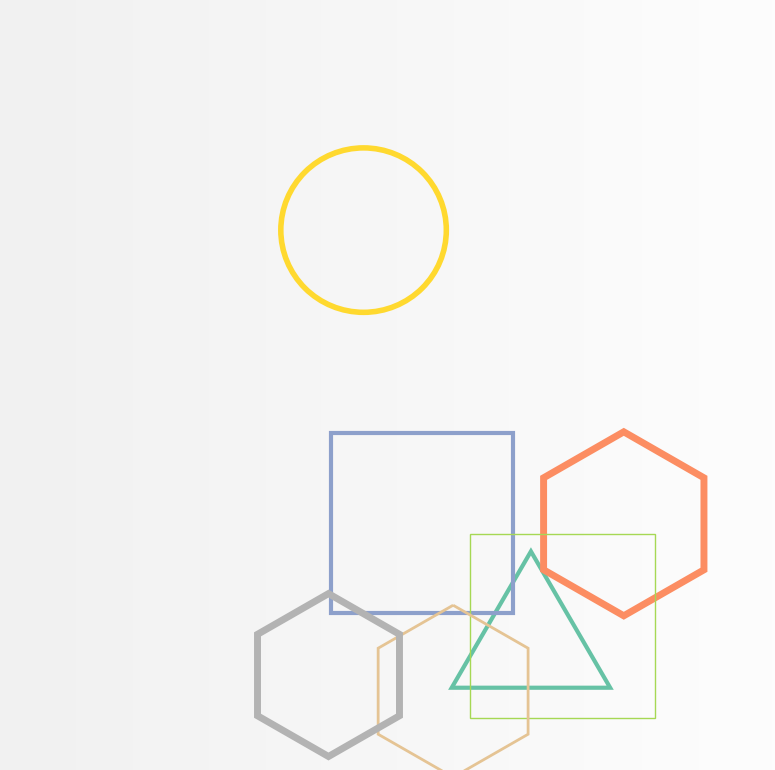[{"shape": "triangle", "thickness": 1.5, "radius": 0.59, "center": [0.685, 0.166]}, {"shape": "hexagon", "thickness": 2.5, "radius": 0.6, "center": [0.805, 0.32]}, {"shape": "square", "thickness": 1.5, "radius": 0.59, "center": [0.545, 0.321]}, {"shape": "square", "thickness": 0.5, "radius": 0.6, "center": [0.726, 0.187]}, {"shape": "circle", "thickness": 2, "radius": 0.53, "center": [0.469, 0.701]}, {"shape": "hexagon", "thickness": 1, "radius": 0.56, "center": [0.585, 0.102]}, {"shape": "hexagon", "thickness": 2.5, "radius": 0.53, "center": [0.424, 0.123]}]